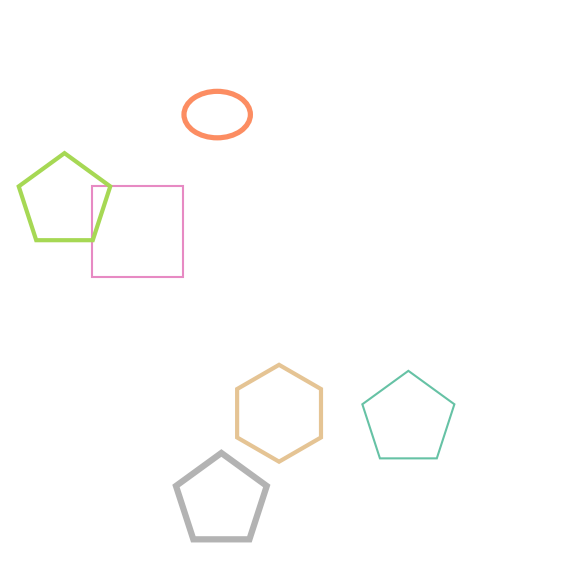[{"shape": "pentagon", "thickness": 1, "radius": 0.42, "center": [0.707, 0.273]}, {"shape": "oval", "thickness": 2.5, "radius": 0.29, "center": [0.376, 0.801]}, {"shape": "square", "thickness": 1, "radius": 0.4, "center": [0.238, 0.598]}, {"shape": "pentagon", "thickness": 2, "radius": 0.42, "center": [0.112, 0.651]}, {"shape": "hexagon", "thickness": 2, "radius": 0.42, "center": [0.483, 0.284]}, {"shape": "pentagon", "thickness": 3, "radius": 0.41, "center": [0.383, 0.132]}]